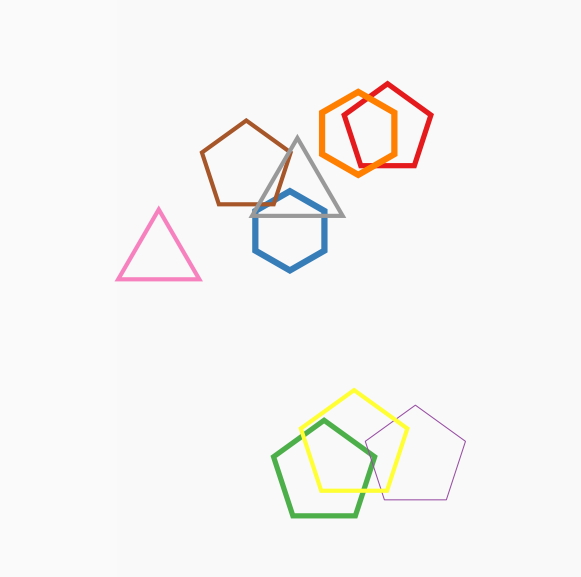[{"shape": "pentagon", "thickness": 2.5, "radius": 0.39, "center": [0.667, 0.776]}, {"shape": "hexagon", "thickness": 3, "radius": 0.34, "center": [0.499, 0.599]}, {"shape": "pentagon", "thickness": 2.5, "radius": 0.46, "center": [0.558, 0.18]}, {"shape": "pentagon", "thickness": 0.5, "radius": 0.45, "center": [0.715, 0.207]}, {"shape": "hexagon", "thickness": 3, "radius": 0.36, "center": [0.616, 0.768]}, {"shape": "pentagon", "thickness": 2, "radius": 0.48, "center": [0.609, 0.227]}, {"shape": "pentagon", "thickness": 2, "radius": 0.4, "center": [0.424, 0.71]}, {"shape": "triangle", "thickness": 2, "radius": 0.4, "center": [0.273, 0.556]}, {"shape": "triangle", "thickness": 2, "radius": 0.45, "center": [0.512, 0.67]}]